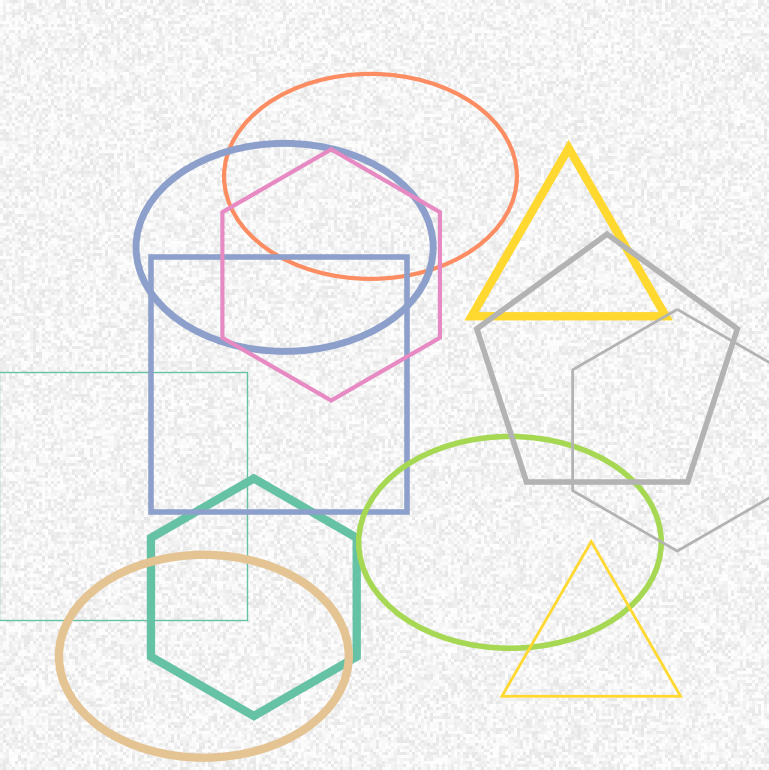[{"shape": "hexagon", "thickness": 3, "radius": 0.77, "center": [0.33, 0.224]}, {"shape": "square", "thickness": 0.5, "radius": 0.8, "center": [0.16, 0.356]}, {"shape": "oval", "thickness": 1.5, "radius": 0.95, "center": [0.481, 0.771]}, {"shape": "square", "thickness": 2, "radius": 0.83, "center": [0.363, 0.501]}, {"shape": "oval", "thickness": 2.5, "radius": 0.96, "center": [0.37, 0.679]}, {"shape": "hexagon", "thickness": 1.5, "radius": 0.82, "center": [0.43, 0.643]}, {"shape": "oval", "thickness": 2, "radius": 0.98, "center": [0.662, 0.296]}, {"shape": "triangle", "thickness": 3, "radius": 0.73, "center": [0.739, 0.662]}, {"shape": "triangle", "thickness": 1, "radius": 0.67, "center": [0.768, 0.163]}, {"shape": "oval", "thickness": 3, "radius": 0.94, "center": [0.265, 0.148]}, {"shape": "hexagon", "thickness": 1, "radius": 0.78, "center": [0.88, 0.441]}, {"shape": "pentagon", "thickness": 2, "radius": 0.89, "center": [0.788, 0.518]}]